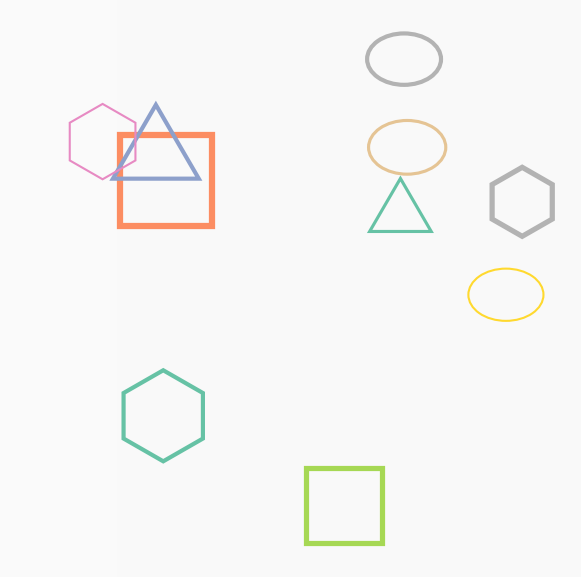[{"shape": "hexagon", "thickness": 2, "radius": 0.39, "center": [0.281, 0.279]}, {"shape": "triangle", "thickness": 1.5, "radius": 0.31, "center": [0.689, 0.629]}, {"shape": "square", "thickness": 3, "radius": 0.4, "center": [0.286, 0.686]}, {"shape": "triangle", "thickness": 2, "radius": 0.43, "center": [0.268, 0.732]}, {"shape": "hexagon", "thickness": 1, "radius": 0.33, "center": [0.177, 0.754]}, {"shape": "square", "thickness": 2.5, "radius": 0.32, "center": [0.592, 0.123]}, {"shape": "oval", "thickness": 1, "radius": 0.32, "center": [0.87, 0.489]}, {"shape": "oval", "thickness": 1.5, "radius": 0.33, "center": [0.701, 0.744]}, {"shape": "oval", "thickness": 2, "radius": 0.32, "center": [0.695, 0.897]}, {"shape": "hexagon", "thickness": 2.5, "radius": 0.3, "center": [0.898, 0.65]}]